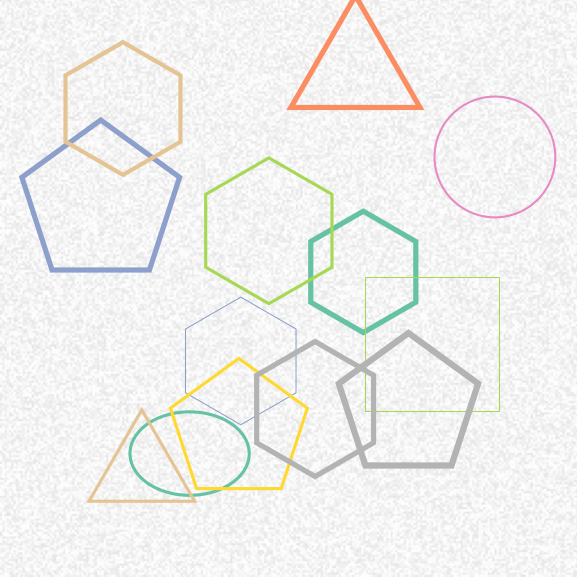[{"shape": "hexagon", "thickness": 2.5, "radius": 0.53, "center": [0.629, 0.528]}, {"shape": "oval", "thickness": 1.5, "radius": 0.52, "center": [0.328, 0.214]}, {"shape": "triangle", "thickness": 2.5, "radius": 0.65, "center": [0.615, 0.878]}, {"shape": "hexagon", "thickness": 0.5, "radius": 0.55, "center": [0.417, 0.374]}, {"shape": "pentagon", "thickness": 2.5, "radius": 0.72, "center": [0.174, 0.648]}, {"shape": "circle", "thickness": 1, "radius": 0.52, "center": [0.857, 0.727]}, {"shape": "square", "thickness": 0.5, "radius": 0.58, "center": [0.748, 0.404]}, {"shape": "hexagon", "thickness": 1.5, "radius": 0.63, "center": [0.466, 0.6]}, {"shape": "pentagon", "thickness": 1.5, "radius": 0.62, "center": [0.414, 0.254]}, {"shape": "hexagon", "thickness": 2, "radius": 0.57, "center": [0.213, 0.811]}, {"shape": "triangle", "thickness": 1.5, "radius": 0.53, "center": [0.246, 0.184]}, {"shape": "pentagon", "thickness": 3, "radius": 0.63, "center": [0.707, 0.296]}, {"shape": "hexagon", "thickness": 2.5, "radius": 0.58, "center": [0.546, 0.291]}]